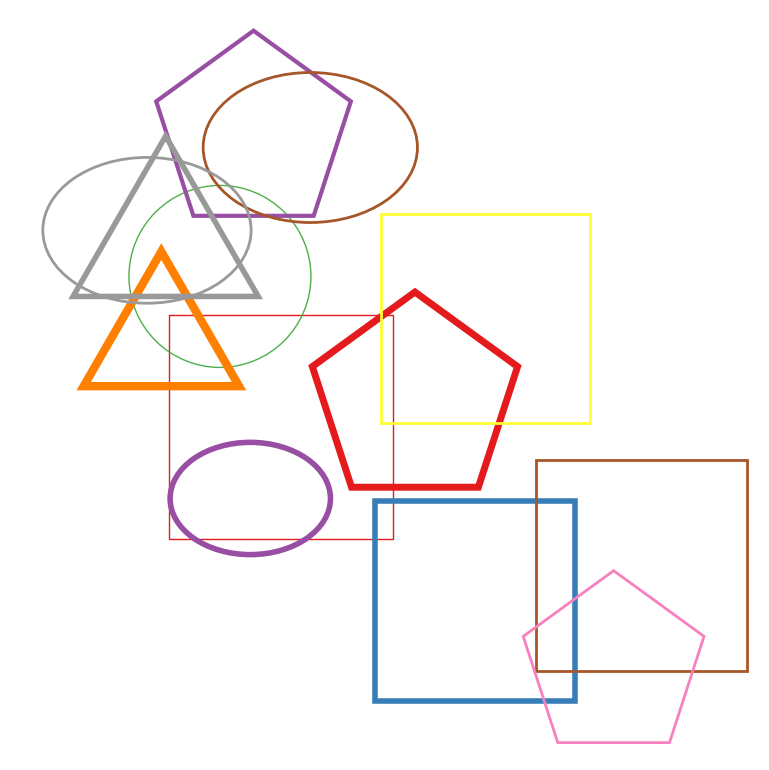[{"shape": "square", "thickness": 0.5, "radius": 0.73, "center": [0.365, 0.446]}, {"shape": "pentagon", "thickness": 2.5, "radius": 0.7, "center": [0.539, 0.481]}, {"shape": "square", "thickness": 2, "radius": 0.65, "center": [0.616, 0.219]}, {"shape": "circle", "thickness": 0.5, "radius": 0.59, "center": [0.286, 0.641]}, {"shape": "oval", "thickness": 2, "radius": 0.52, "center": [0.325, 0.353]}, {"shape": "pentagon", "thickness": 1.5, "radius": 0.66, "center": [0.329, 0.827]}, {"shape": "triangle", "thickness": 3, "radius": 0.58, "center": [0.21, 0.557]}, {"shape": "square", "thickness": 1, "radius": 0.68, "center": [0.63, 0.586]}, {"shape": "oval", "thickness": 1, "radius": 0.7, "center": [0.403, 0.808]}, {"shape": "square", "thickness": 1, "radius": 0.68, "center": [0.834, 0.266]}, {"shape": "pentagon", "thickness": 1, "radius": 0.62, "center": [0.797, 0.135]}, {"shape": "triangle", "thickness": 2, "radius": 0.69, "center": [0.215, 0.684]}, {"shape": "oval", "thickness": 1, "radius": 0.68, "center": [0.191, 0.701]}]